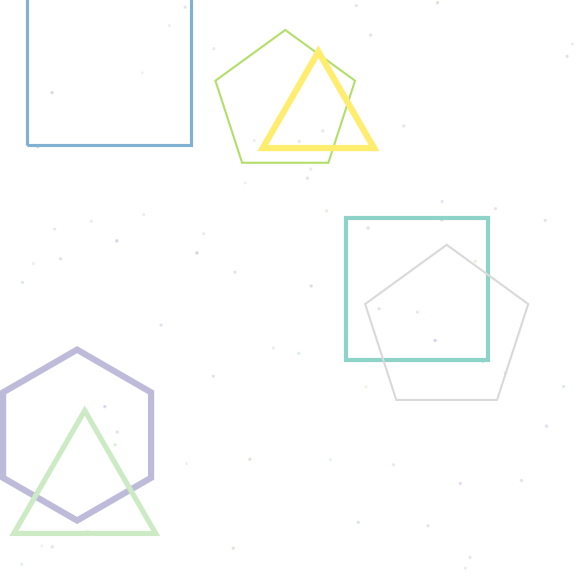[{"shape": "square", "thickness": 2, "radius": 0.61, "center": [0.723, 0.499]}, {"shape": "hexagon", "thickness": 3, "radius": 0.74, "center": [0.133, 0.246]}, {"shape": "square", "thickness": 1.5, "radius": 0.71, "center": [0.188, 0.89]}, {"shape": "pentagon", "thickness": 1, "radius": 0.64, "center": [0.494, 0.82]}, {"shape": "pentagon", "thickness": 1, "radius": 0.74, "center": [0.773, 0.427]}, {"shape": "triangle", "thickness": 2.5, "radius": 0.71, "center": [0.147, 0.146]}, {"shape": "triangle", "thickness": 3, "radius": 0.56, "center": [0.551, 0.798]}]